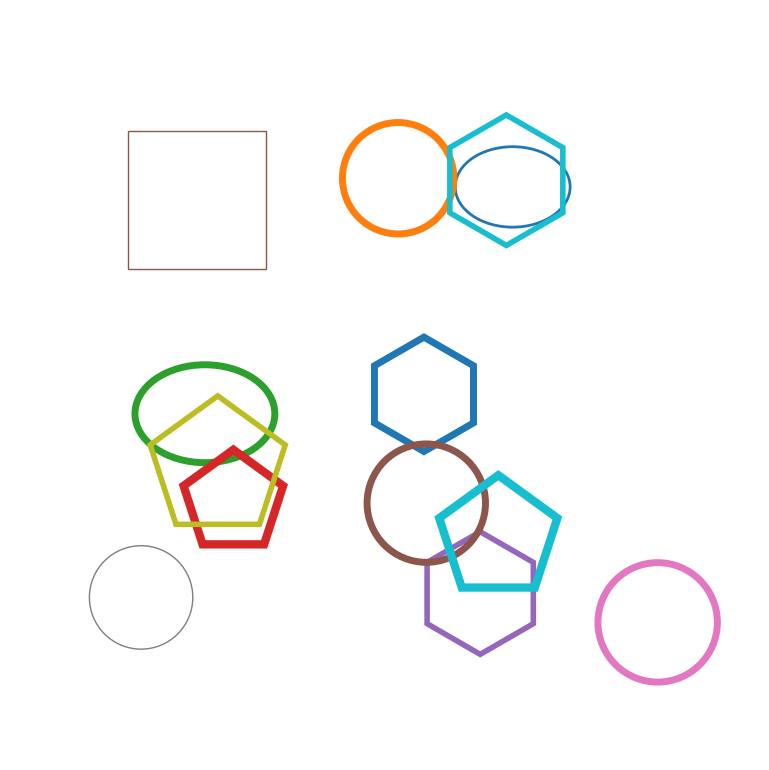[{"shape": "oval", "thickness": 1, "radius": 0.37, "center": [0.666, 0.757]}, {"shape": "hexagon", "thickness": 2.5, "radius": 0.37, "center": [0.551, 0.488]}, {"shape": "circle", "thickness": 2.5, "radius": 0.36, "center": [0.517, 0.769]}, {"shape": "oval", "thickness": 2.5, "radius": 0.45, "center": [0.266, 0.463]}, {"shape": "pentagon", "thickness": 3, "radius": 0.34, "center": [0.303, 0.348]}, {"shape": "hexagon", "thickness": 2, "radius": 0.4, "center": [0.624, 0.23]}, {"shape": "square", "thickness": 0.5, "radius": 0.45, "center": [0.256, 0.74]}, {"shape": "circle", "thickness": 2.5, "radius": 0.38, "center": [0.554, 0.347]}, {"shape": "circle", "thickness": 2.5, "radius": 0.39, "center": [0.854, 0.192]}, {"shape": "circle", "thickness": 0.5, "radius": 0.34, "center": [0.183, 0.224]}, {"shape": "pentagon", "thickness": 2, "radius": 0.46, "center": [0.283, 0.394]}, {"shape": "hexagon", "thickness": 2, "radius": 0.42, "center": [0.658, 0.766]}, {"shape": "pentagon", "thickness": 3, "radius": 0.4, "center": [0.647, 0.302]}]